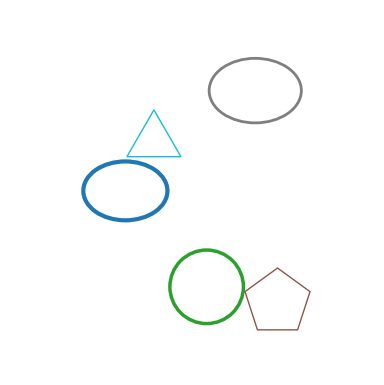[{"shape": "oval", "thickness": 3, "radius": 0.55, "center": [0.326, 0.504]}, {"shape": "circle", "thickness": 2.5, "radius": 0.48, "center": [0.537, 0.255]}, {"shape": "pentagon", "thickness": 1, "radius": 0.44, "center": [0.721, 0.215]}, {"shape": "oval", "thickness": 2, "radius": 0.6, "center": [0.663, 0.765]}, {"shape": "triangle", "thickness": 1, "radius": 0.41, "center": [0.4, 0.634]}]